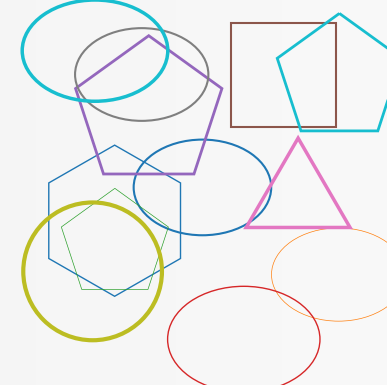[{"shape": "oval", "thickness": 1.5, "radius": 0.89, "center": [0.522, 0.513]}, {"shape": "hexagon", "thickness": 1, "radius": 0.98, "center": [0.296, 0.427]}, {"shape": "oval", "thickness": 0.5, "radius": 0.86, "center": [0.874, 0.287]}, {"shape": "pentagon", "thickness": 0.5, "radius": 0.73, "center": [0.296, 0.366]}, {"shape": "oval", "thickness": 1, "radius": 0.98, "center": [0.629, 0.119]}, {"shape": "pentagon", "thickness": 2, "radius": 0.99, "center": [0.384, 0.709]}, {"shape": "square", "thickness": 1.5, "radius": 0.68, "center": [0.731, 0.805]}, {"shape": "triangle", "thickness": 2.5, "radius": 0.77, "center": [0.769, 0.487]}, {"shape": "oval", "thickness": 1.5, "radius": 0.86, "center": [0.366, 0.806]}, {"shape": "circle", "thickness": 3, "radius": 0.89, "center": [0.239, 0.295]}, {"shape": "pentagon", "thickness": 2, "radius": 0.84, "center": [0.876, 0.796]}, {"shape": "oval", "thickness": 2.5, "radius": 0.94, "center": [0.245, 0.868]}]